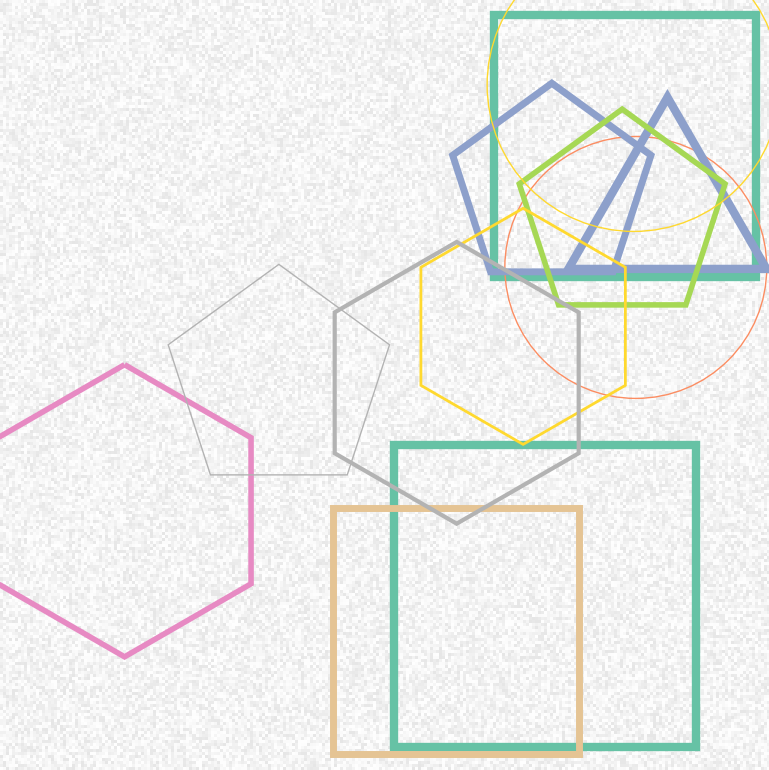[{"shape": "square", "thickness": 3, "radius": 0.98, "center": [0.708, 0.226]}, {"shape": "square", "thickness": 3, "radius": 0.85, "center": [0.811, 0.81]}, {"shape": "circle", "thickness": 0.5, "radius": 0.85, "center": [0.826, 0.653]}, {"shape": "pentagon", "thickness": 2.5, "radius": 0.68, "center": [0.717, 0.756]}, {"shape": "triangle", "thickness": 3, "radius": 0.74, "center": [0.867, 0.725]}, {"shape": "hexagon", "thickness": 2, "radius": 0.95, "center": [0.162, 0.337]}, {"shape": "pentagon", "thickness": 2, "radius": 0.7, "center": [0.808, 0.718]}, {"shape": "hexagon", "thickness": 1, "radius": 0.77, "center": [0.679, 0.576]}, {"shape": "circle", "thickness": 0.5, "radius": 0.95, "center": [0.823, 0.89]}, {"shape": "square", "thickness": 2.5, "radius": 0.8, "center": [0.593, 0.18]}, {"shape": "hexagon", "thickness": 1.5, "radius": 0.91, "center": [0.593, 0.503]}, {"shape": "pentagon", "thickness": 0.5, "radius": 0.76, "center": [0.362, 0.506]}]